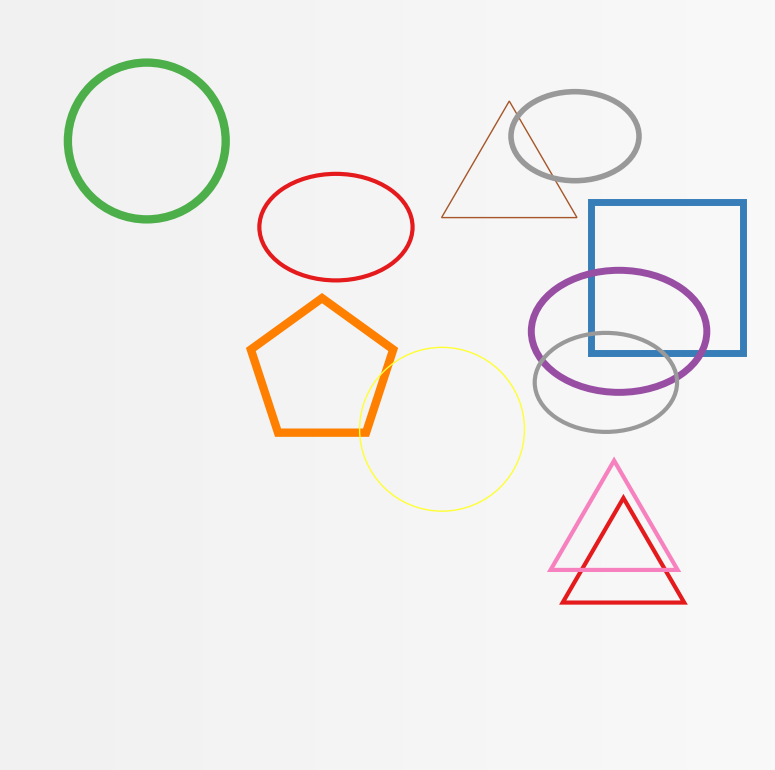[{"shape": "oval", "thickness": 1.5, "radius": 0.49, "center": [0.434, 0.705]}, {"shape": "triangle", "thickness": 1.5, "radius": 0.45, "center": [0.804, 0.263]}, {"shape": "square", "thickness": 2.5, "radius": 0.49, "center": [0.86, 0.64]}, {"shape": "circle", "thickness": 3, "radius": 0.51, "center": [0.189, 0.817]}, {"shape": "oval", "thickness": 2.5, "radius": 0.57, "center": [0.799, 0.57]}, {"shape": "pentagon", "thickness": 3, "radius": 0.48, "center": [0.416, 0.516]}, {"shape": "circle", "thickness": 0.5, "radius": 0.53, "center": [0.57, 0.443]}, {"shape": "triangle", "thickness": 0.5, "radius": 0.5, "center": [0.657, 0.768]}, {"shape": "triangle", "thickness": 1.5, "radius": 0.47, "center": [0.792, 0.307]}, {"shape": "oval", "thickness": 2, "radius": 0.41, "center": [0.742, 0.823]}, {"shape": "oval", "thickness": 1.5, "radius": 0.46, "center": [0.782, 0.503]}]